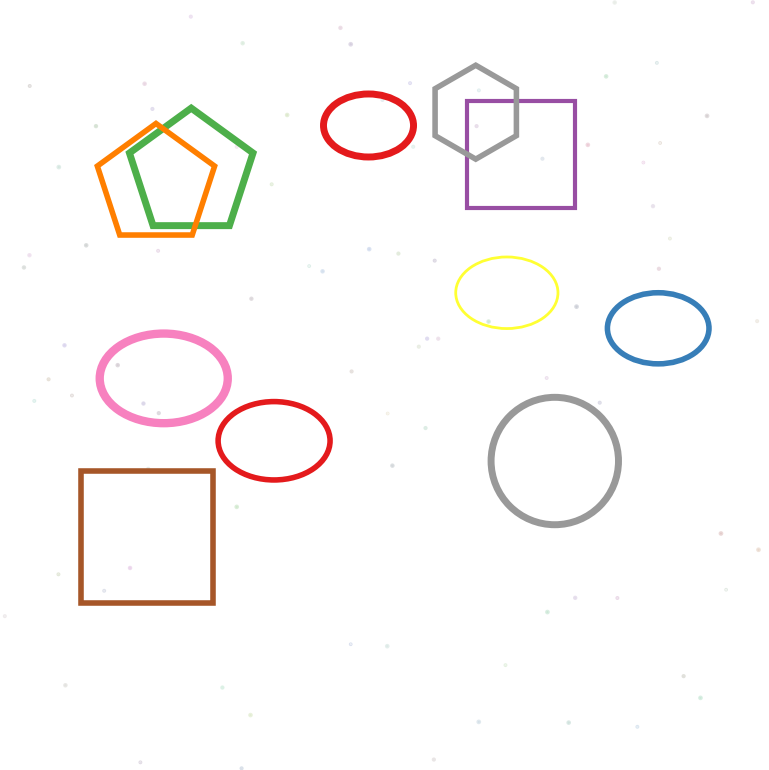[{"shape": "oval", "thickness": 2, "radius": 0.36, "center": [0.356, 0.428]}, {"shape": "oval", "thickness": 2.5, "radius": 0.29, "center": [0.479, 0.837]}, {"shape": "oval", "thickness": 2, "radius": 0.33, "center": [0.855, 0.574]}, {"shape": "pentagon", "thickness": 2.5, "radius": 0.42, "center": [0.248, 0.775]}, {"shape": "square", "thickness": 1.5, "radius": 0.35, "center": [0.677, 0.799]}, {"shape": "pentagon", "thickness": 2, "radius": 0.4, "center": [0.203, 0.76]}, {"shape": "oval", "thickness": 1, "radius": 0.33, "center": [0.658, 0.62]}, {"shape": "square", "thickness": 2, "radius": 0.43, "center": [0.191, 0.302]}, {"shape": "oval", "thickness": 3, "radius": 0.42, "center": [0.213, 0.509]}, {"shape": "circle", "thickness": 2.5, "radius": 0.41, "center": [0.72, 0.401]}, {"shape": "hexagon", "thickness": 2, "radius": 0.3, "center": [0.618, 0.854]}]